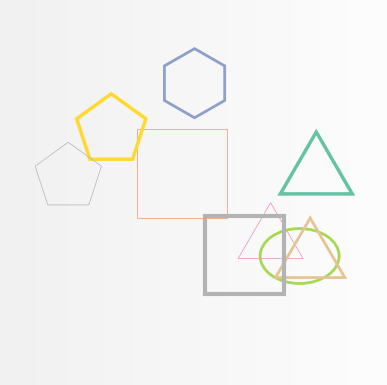[{"shape": "triangle", "thickness": 2.5, "radius": 0.54, "center": [0.816, 0.55]}, {"shape": "square", "thickness": 0.5, "radius": 0.58, "center": [0.469, 0.549]}, {"shape": "hexagon", "thickness": 2, "radius": 0.45, "center": [0.502, 0.784]}, {"shape": "triangle", "thickness": 0.5, "radius": 0.48, "center": [0.698, 0.377]}, {"shape": "oval", "thickness": 2, "radius": 0.51, "center": [0.773, 0.335]}, {"shape": "pentagon", "thickness": 2.5, "radius": 0.47, "center": [0.287, 0.662]}, {"shape": "triangle", "thickness": 2, "radius": 0.52, "center": [0.8, 0.331]}, {"shape": "square", "thickness": 3, "radius": 0.51, "center": [0.63, 0.338]}, {"shape": "pentagon", "thickness": 0.5, "radius": 0.45, "center": [0.176, 0.541]}]